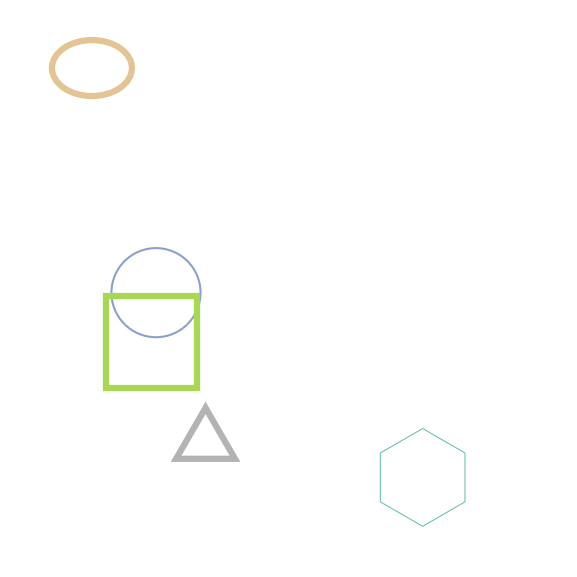[{"shape": "hexagon", "thickness": 0.5, "radius": 0.42, "center": [0.732, 0.172]}, {"shape": "circle", "thickness": 1, "radius": 0.39, "center": [0.27, 0.492]}, {"shape": "square", "thickness": 3, "radius": 0.4, "center": [0.262, 0.407]}, {"shape": "oval", "thickness": 3, "radius": 0.35, "center": [0.159, 0.881]}, {"shape": "triangle", "thickness": 3, "radius": 0.29, "center": [0.356, 0.234]}]